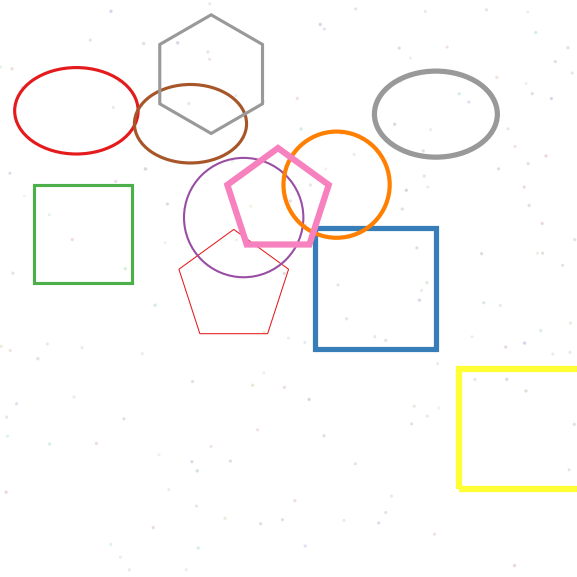[{"shape": "pentagon", "thickness": 0.5, "radius": 0.5, "center": [0.405, 0.502]}, {"shape": "oval", "thickness": 1.5, "radius": 0.53, "center": [0.132, 0.807]}, {"shape": "square", "thickness": 2.5, "radius": 0.53, "center": [0.651, 0.5]}, {"shape": "square", "thickness": 1.5, "radius": 0.43, "center": [0.143, 0.594]}, {"shape": "circle", "thickness": 1, "radius": 0.52, "center": [0.422, 0.622]}, {"shape": "circle", "thickness": 2, "radius": 0.46, "center": [0.583, 0.679]}, {"shape": "square", "thickness": 3, "radius": 0.52, "center": [0.898, 0.256]}, {"shape": "oval", "thickness": 1.5, "radius": 0.49, "center": [0.33, 0.785]}, {"shape": "pentagon", "thickness": 3, "radius": 0.46, "center": [0.481, 0.65]}, {"shape": "hexagon", "thickness": 1.5, "radius": 0.51, "center": [0.366, 0.871]}, {"shape": "oval", "thickness": 2.5, "radius": 0.53, "center": [0.755, 0.802]}]